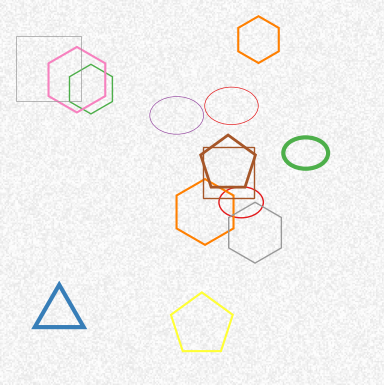[{"shape": "oval", "thickness": 0.5, "radius": 0.35, "center": [0.601, 0.725]}, {"shape": "oval", "thickness": 1, "radius": 0.29, "center": [0.626, 0.475]}, {"shape": "triangle", "thickness": 3, "radius": 0.37, "center": [0.154, 0.187]}, {"shape": "hexagon", "thickness": 1, "radius": 0.32, "center": [0.236, 0.769]}, {"shape": "oval", "thickness": 3, "radius": 0.29, "center": [0.794, 0.602]}, {"shape": "oval", "thickness": 0.5, "radius": 0.35, "center": [0.459, 0.7]}, {"shape": "hexagon", "thickness": 1.5, "radius": 0.3, "center": [0.671, 0.897]}, {"shape": "hexagon", "thickness": 1.5, "radius": 0.43, "center": [0.533, 0.449]}, {"shape": "pentagon", "thickness": 1.5, "radius": 0.42, "center": [0.524, 0.156]}, {"shape": "square", "thickness": 1, "radius": 0.33, "center": [0.594, 0.552]}, {"shape": "pentagon", "thickness": 2, "radius": 0.37, "center": [0.592, 0.574]}, {"shape": "hexagon", "thickness": 1.5, "radius": 0.43, "center": [0.2, 0.793]}, {"shape": "square", "thickness": 0.5, "radius": 0.42, "center": [0.125, 0.821]}, {"shape": "hexagon", "thickness": 1, "radius": 0.39, "center": [0.662, 0.396]}]